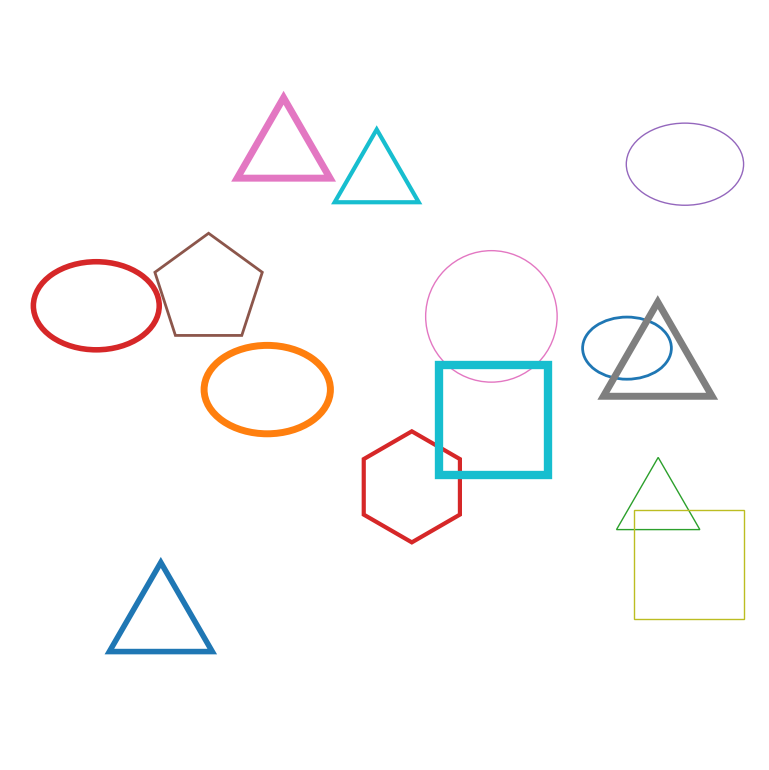[{"shape": "triangle", "thickness": 2, "radius": 0.39, "center": [0.209, 0.192]}, {"shape": "oval", "thickness": 1, "radius": 0.29, "center": [0.814, 0.548]}, {"shape": "oval", "thickness": 2.5, "radius": 0.41, "center": [0.347, 0.494]}, {"shape": "triangle", "thickness": 0.5, "radius": 0.31, "center": [0.855, 0.343]}, {"shape": "oval", "thickness": 2, "radius": 0.41, "center": [0.125, 0.603]}, {"shape": "hexagon", "thickness": 1.5, "radius": 0.36, "center": [0.535, 0.368]}, {"shape": "oval", "thickness": 0.5, "radius": 0.38, "center": [0.89, 0.787]}, {"shape": "pentagon", "thickness": 1, "radius": 0.37, "center": [0.271, 0.624]}, {"shape": "triangle", "thickness": 2.5, "radius": 0.35, "center": [0.368, 0.803]}, {"shape": "circle", "thickness": 0.5, "radius": 0.43, "center": [0.638, 0.589]}, {"shape": "triangle", "thickness": 2.5, "radius": 0.41, "center": [0.854, 0.526]}, {"shape": "square", "thickness": 0.5, "radius": 0.36, "center": [0.895, 0.267]}, {"shape": "triangle", "thickness": 1.5, "radius": 0.32, "center": [0.489, 0.769]}, {"shape": "square", "thickness": 3, "radius": 0.36, "center": [0.641, 0.455]}]